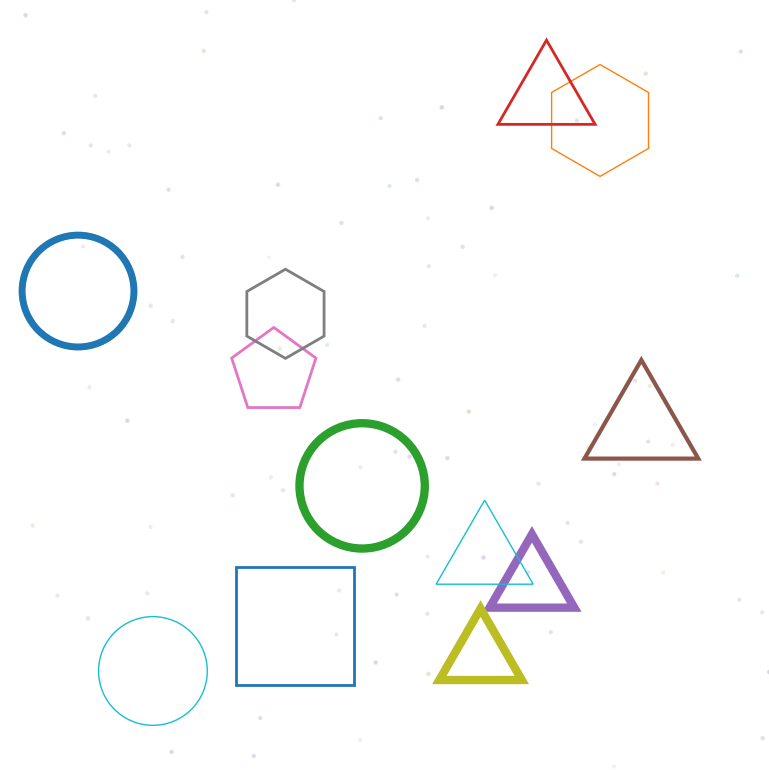[{"shape": "square", "thickness": 1, "radius": 0.38, "center": [0.383, 0.187]}, {"shape": "circle", "thickness": 2.5, "radius": 0.36, "center": [0.101, 0.622]}, {"shape": "hexagon", "thickness": 0.5, "radius": 0.36, "center": [0.779, 0.844]}, {"shape": "circle", "thickness": 3, "radius": 0.41, "center": [0.47, 0.369]}, {"shape": "triangle", "thickness": 1, "radius": 0.36, "center": [0.71, 0.875]}, {"shape": "triangle", "thickness": 3, "radius": 0.32, "center": [0.691, 0.243]}, {"shape": "triangle", "thickness": 1.5, "radius": 0.43, "center": [0.833, 0.447]}, {"shape": "pentagon", "thickness": 1, "radius": 0.29, "center": [0.356, 0.517]}, {"shape": "hexagon", "thickness": 1, "radius": 0.29, "center": [0.371, 0.592]}, {"shape": "triangle", "thickness": 3, "radius": 0.31, "center": [0.624, 0.148]}, {"shape": "triangle", "thickness": 0.5, "radius": 0.36, "center": [0.629, 0.278]}, {"shape": "circle", "thickness": 0.5, "radius": 0.35, "center": [0.199, 0.129]}]